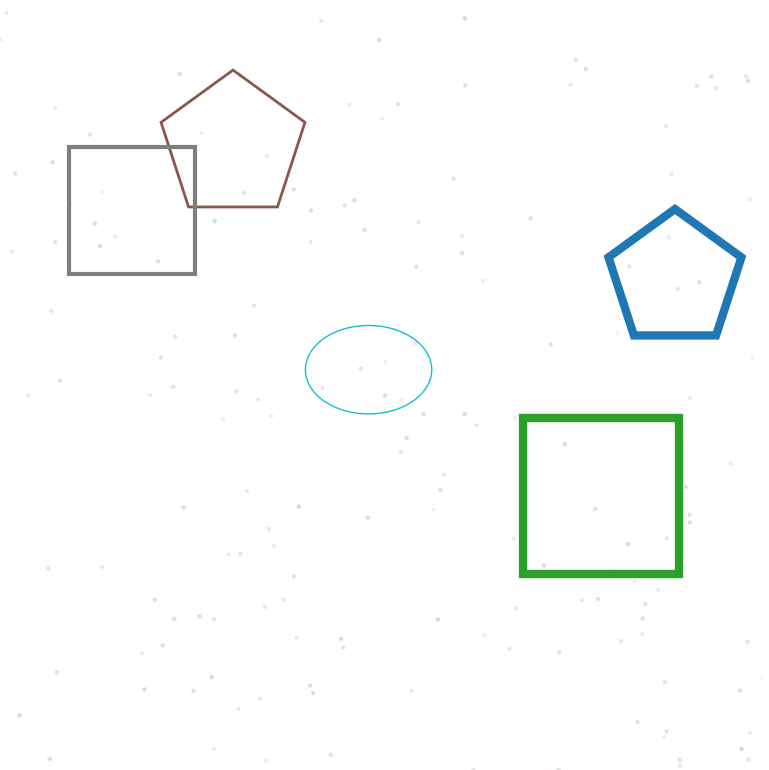[{"shape": "pentagon", "thickness": 3, "radius": 0.45, "center": [0.877, 0.638]}, {"shape": "square", "thickness": 3, "radius": 0.51, "center": [0.78, 0.356]}, {"shape": "pentagon", "thickness": 1, "radius": 0.49, "center": [0.303, 0.811]}, {"shape": "square", "thickness": 1.5, "radius": 0.41, "center": [0.172, 0.727]}, {"shape": "oval", "thickness": 0.5, "radius": 0.41, "center": [0.479, 0.52]}]